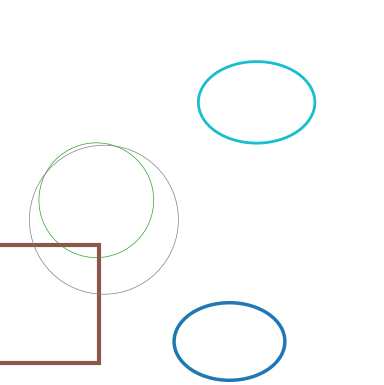[{"shape": "oval", "thickness": 2.5, "radius": 0.72, "center": [0.596, 0.113]}, {"shape": "circle", "thickness": 0.5, "radius": 0.75, "center": [0.25, 0.48]}, {"shape": "square", "thickness": 3, "radius": 0.76, "center": [0.104, 0.21]}, {"shape": "circle", "thickness": 0.5, "radius": 0.97, "center": [0.27, 0.429]}, {"shape": "oval", "thickness": 2, "radius": 0.76, "center": [0.667, 0.734]}]